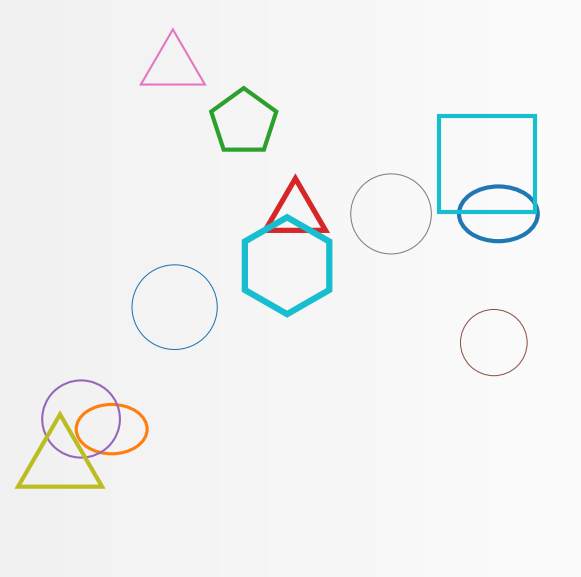[{"shape": "circle", "thickness": 0.5, "radius": 0.37, "center": [0.3, 0.467]}, {"shape": "oval", "thickness": 2, "radius": 0.34, "center": [0.857, 0.629]}, {"shape": "oval", "thickness": 1.5, "radius": 0.31, "center": [0.192, 0.256]}, {"shape": "pentagon", "thickness": 2, "radius": 0.29, "center": [0.419, 0.788]}, {"shape": "triangle", "thickness": 2.5, "radius": 0.3, "center": [0.508, 0.63]}, {"shape": "circle", "thickness": 1, "radius": 0.33, "center": [0.139, 0.274]}, {"shape": "circle", "thickness": 0.5, "radius": 0.29, "center": [0.85, 0.406]}, {"shape": "triangle", "thickness": 1, "radius": 0.32, "center": [0.297, 0.885]}, {"shape": "circle", "thickness": 0.5, "radius": 0.35, "center": [0.673, 0.629]}, {"shape": "triangle", "thickness": 2, "radius": 0.42, "center": [0.103, 0.198]}, {"shape": "square", "thickness": 2, "radius": 0.41, "center": [0.838, 0.716]}, {"shape": "hexagon", "thickness": 3, "radius": 0.42, "center": [0.494, 0.539]}]